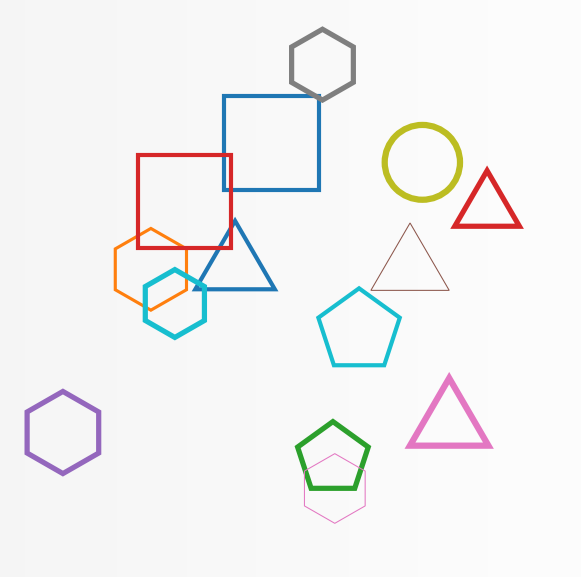[{"shape": "square", "thickness": 2, "radius": 0.41, "center": [0.467, 0.751]}, {"shape": "triangle", "thickness": 2, "radius": 0.39, "center": [0.404, 0.538]}, {"shape": "hexagon", "thickness": 1.5, "radius": 0.35, "center": [0.26, 0.533]}, {"shape": "pentagon", "thickness": 2.5, "radius": 0.32, "center": [0.573, 0.205]}, {"shape": "square", "thickness": 2, "radius": 0.4, "center": [0.318, 0.651]}, {"shape": "triangle", "thickness": 2.5, "radius": 0.32, "center": [0.838, 0.639]}, {"shape": "hexagon", "thickness": 2.5, "radius": 0.36, "center": [0.108, 0.25]}, {"shape": "triangle", "thickness": 0.5, "radius": 0.39, "center": [0.705, 0.535]}, {"shape": "hexagon", "thickness": 0.5, "radius": 0.3, "center": [0.576, 0.153]}, {"shape": "triangle", "thickness": 3, "radius": 0.39, "center": [0.773, 0.266]}, {"shape": "hexagon", "thickness": 2.5, "radius": 0.31, "center": [0.555, 0.887]}, {"shape": "circle", "thickness": 3, "radius": 0.32, "center": [0.727, 0.718]}, {"shape": "pentagon", "thickness": 2, "radius": 0.37, "center": [0.618, 0.426]}, {"shape": "hexagon", "thickness": 2.5, "radius": 0.29, "center": [0.301, 0.474]}]